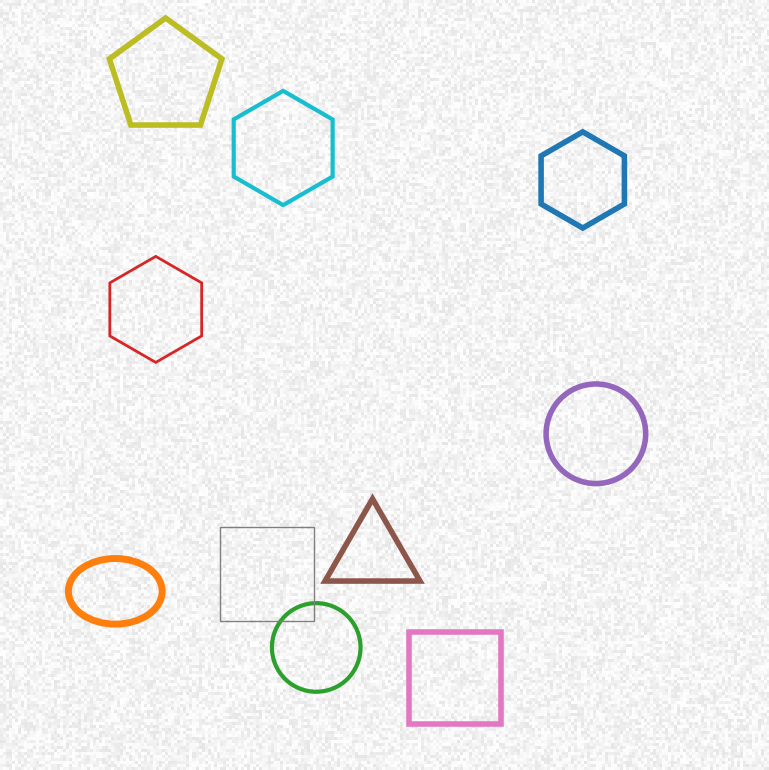[{"shape": "hexagon", "thickness": 2, "radius": 0.31, "center": [0.757, 0.766]}, {"shape": "oval", "thickness": 2.5, "radius": 0.3, "center": [0.15, 0.232]}, {"shape": "circle", "thickness": 1.5, "radius": 0.29, "center": [0.411, 0.159]}, {"shape": "hexagon", "thickness": 1, "radius": 0.34, "center": [0.202, 0.598]}, {"shape": "circle", "thickness": 2, "radius": 0.32, "center": [0.774, 0.437]}, {"shape": "triangle", "thickness": 2, "radius": 0.36, "center": [0.484, 0.281]}, {"shape": "square", "thickness": 2, "radius": 0.3, "center": [0.591, 0.119]}, {"shape": "square", "thickness": 0.5, "radius": 0.3, "center": [0.347, 0.255]}, {"shape": "pentagon", "thickness": 2, "radius": 0.38, "center": [0.215, 0.9]}, {"shape": "hexagon", "thickness": 1.5, "radius": 0.37, "center": [0.368, 0.808]}]